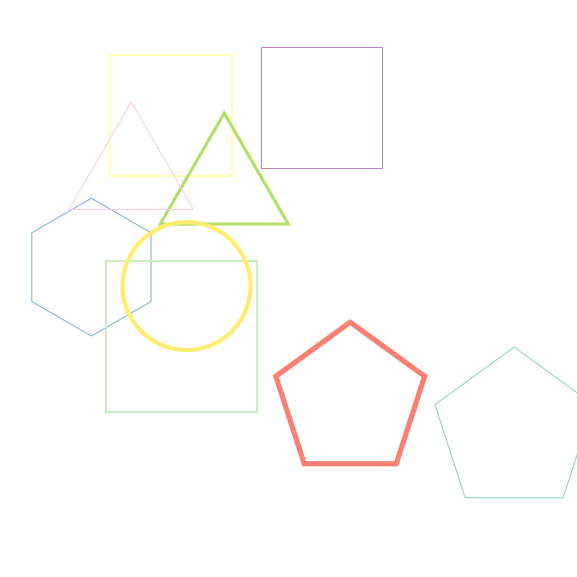[{"shape": "pentagon", "thickness": 0.5, "radius": 0.72, "center": [0.89, 0.254]}, {"shape": "square", "thickness": 1, "radius": 0.53, "center": [0.296, 0.799]}, {"shape": "pentagon", "thickness": 2.5, "radius": 0.68, "center": [0.606, 0.306]}, {"shape": "hexagon", "thickness": 0.5, "radius": 0.6, "center": [0.158, 0.537]}, {"shape": "triangle", "thickness": 1.5, "radius": 0.64, "center": [0.388, 0.675]}, {"shape": "triangle", "thickness": 0.5, "radius": 0.62, "center": [0.227, 0.699]}, {"shape": "square", "thickness": 0.5, "radius": 0.52, "center": [0.557, 0.813]}, {"shape": "square", "thickness": 1, "radius": 0.65, "center": [0.314, 0.417]}, {"shape": "circle", "thickness": 2, "radius": 0.55, "center": [0.323, 0.504]}]